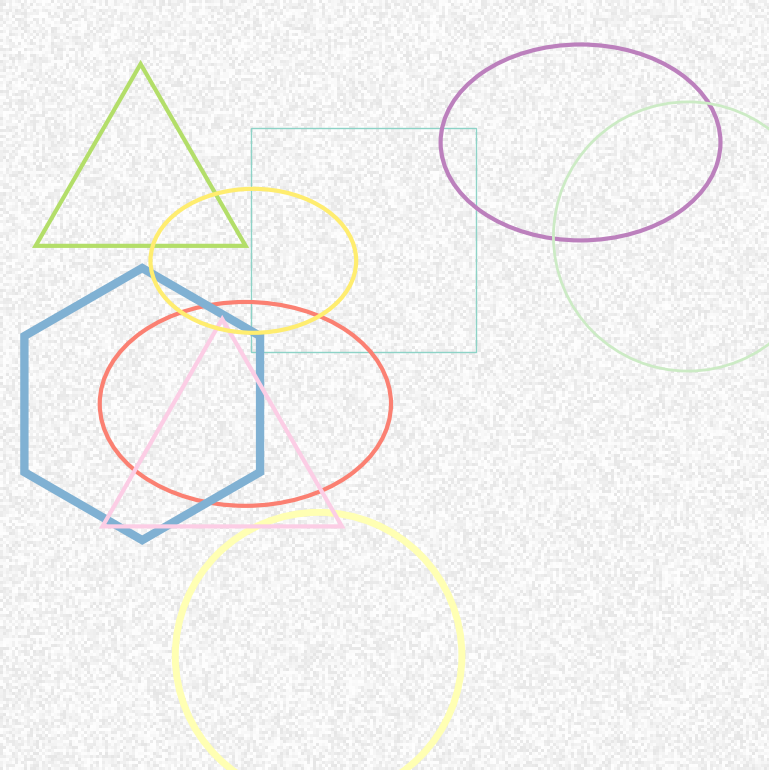[{"shape": "square", "thickness": 0.5, "radius": 0.73, "center": [0.472, 0.688]}, {"shape": "circle", "thickness": 2.5, "radius": 0.93, "center": [0.414, 0.149]}, {"shape": "oval", "thickness": 1.5, "radius": 0.95, "center": [0.319, 0.475]}, {"shape": "hexagon", "thickness": 3, "radius": 0.88, "center": [0.185, 0.475]}, {"shape": "triangle", "thickness": 1.5, "radius": 0.79, "center": [0.183, 0.759]}, {"shape": "triangle", "thickness": 1.5, "radius": 0.9, "center": [0.289, 0.406]}, {"shape": "oval", "thickness": 1.5, "radius": 0.91, "center": [0.754, 0.815]}, {"shape": "circle", "thickness": 1, "radius": 0.87, "center": [0.894, 0.693]}, {"shape": "oval", "thickness": 1.5, "radius": 0.67, "center": [0.329, 0.661]}]